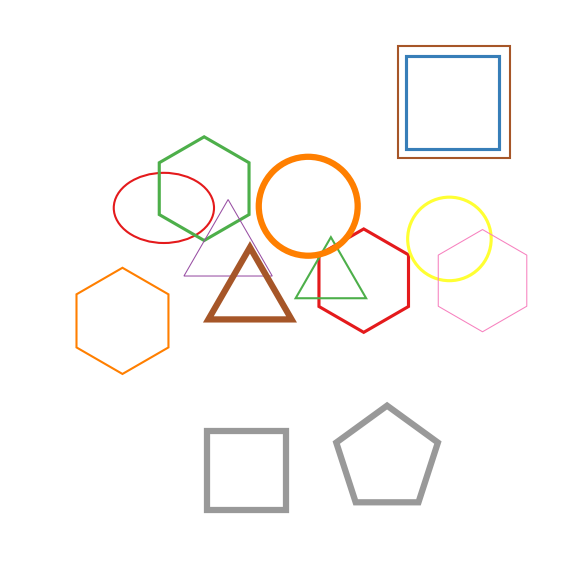[{"shape": "oval", "thickness": 1, "radius": 0.43, "center": [0.284, 0.639]}, {"shape": "hexagon", "thickness": 1.5, "radius": 0.45, "center": [0.63, 0.513]}, {"shape": "square", "thickness": 1.5, "radius": 0.4, "center": [0.783, 0.822]}, {"shape": "hexagon", "thickness": 1.5, "radius": 0.45, "center": [0.354, 0.672]}, {"shape": "triangle", "thickness": 1, "radius": 0.35, "center": [0.573, 0.518]}, {"shape": "triangle", "thickness": 0.5, "radius": 0.44, "center": [0.395, 0.565]}, {"shape": "circle", "thickness": 3, "radius": 0.43, "center": [0.534, 0.642]}, {"shape": "hexagon", "thickness": 1, "radius": 0.46, "center": [0.212, 0.444]}, {"shape": "circle", "thickness": 1.5, "radius": 0.36, "center": [0.778, 0.585]}, {"shape": "triangle", "thickness": 3, "radius": 0.42, "center": [0.433, 0.488]}, {"shape": "square", "thickness": 1, "radius": 0.49, "center": [0.787, 0.823]}, {"shape": "hexagon", "thickness": 0.5, "radius": 0.44, "center": [0.836, 0.513]}, {"shape": "pentagon", "thickness": 3, "radius": 0.46, "center": [0.67, 0.204]}, {"shape": "square", "thickness": 3, "radius": 0.34, "center": [0.427, 0.184]}]